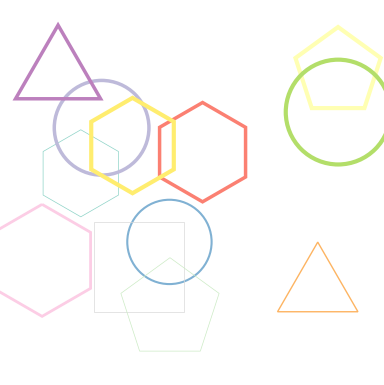[{"shape": "hexagon", "thickness": 0.5, "radius": 0.57, "center": [0.21, 0.55]}, {"shape": "pentagon", "thickness": 3, "radius": 0.58, "center": [0.878, 0.813]}, {"shape": "circle", "thickness": 2.5, "radius": 0.61, "center": [0.264, 0.668]}, {"shape": "hexagon", "thickness": 2.5, "radius": 0.64, "center": [0.526, 0.605]}, {"shape": "circle", "thickness": 1.5, "radius": 0.55, "center": [0.44, 0.372]}, {"shape": "triangle", "thickness": 1, "radius": 0.6, "center": [0.825, 0.251]}, {"shape": "circle", "thickness": 3, "radius": 0.68, "center": [0.878, 0.709]}, {"shape": "hexagon", "thickness": 2, "radius": 0.73, "center": [0.109, 0.324]}, {"shape": "square", "thickness": 0.5, "radius": 0.58, "center": [0.361, 0.307]}, {"shape": "triangle", "thickness": 2.5, "radius": 0.64, "center": [0.151, 0.807]}, {"shape": "pentagon", "thickness": 0.5, "radius": 0.67, "center": [0.442, 0.197]}, {"shape": "hexagon", "thickness": 3, "radius": 0.62, "center": [0.344, 0.622]}]